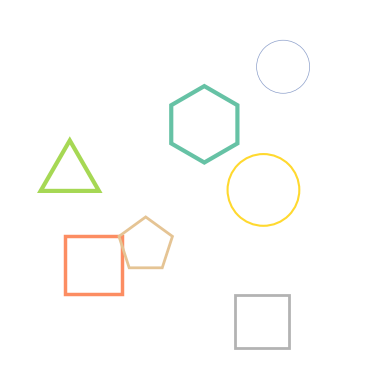[{"shape": "hexagon", "thickness": 3, "radius": 0.5, "center": [0.531, 0.677]}, {"shape": "square", "thickness": 2.5, "radius": 0.38, "center": [0.243, 0.311]}, {"shape": "circle", "thickness": 0.5, "radius": 0.34, "center": [0.735, 0.827]}, {"shape": "triangle", "thickness": 3, "radius": 0.44, "center": [0.181, 0.548]}, {"shape": "circle", "thickness": 1.5, "radius": 0.47, "center": [0.684, 0.507]}, {"shape": "pentagon", "thickness": 2, "radius": 0.37, "center": [0.378, 0.363]}, {"shape": "square", "thickness": 2, "radius": 0.35, "center": [0.68, 0.165]}]